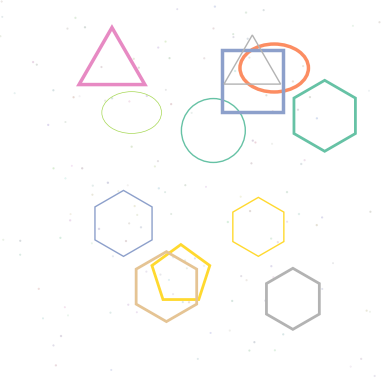[{"shape": "hexagon", "thickness": 2, "radius": 0.46, "center": [0.843, 0.699]}, {"shape": "circle", "thickness": 1, "radius": 0.41, "center": [0.554, 0.661]}, {"shape": "oval", "thickness": 2.5, "radius": 0.44, "center": [0.712, 0.823]}, {"shape": "square", "thickness": 2.5, "radius": 0.4, "center": [0.656, 0.79]}, {"shape": "hexagon", "thickness": 1, "radius": 0.43, "center": [0.321, 0.42]}, {"shape": "triangle", "thickness": 2.5, "radius": 0.49, "center": [0.291, 0.83]}, {"shape": "oval", "thickness": 0.5, "radius": 0.39, "center": [0.342, 0.708]}, {"shape": "pentagon", "thickness": 2, "radius": 0.39, "center": [0.47, 0.286]}, {"shape": "hexagon", "thickness": 1, "radius": 0.38, "center": [0.671, 0.411]}, {"shape": "hexagon", "thickness": 2, "radius": 0.45, "center": [0.432, 0.256]}, {"shape": "hexagon", "thickness": 2, "radius": 0.4, "center": [0.761, 0.224]}, {"shape": "triangle", "thickness": 1, "radius": 0.42, "center": [0.655, 0.824]}]